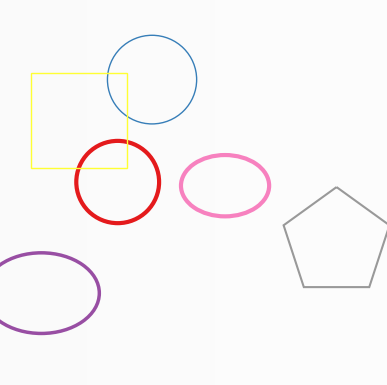[{"shape": "circle", "thickness": 3, "radius": 0.53, "center": [0.304, 0.527]}, {"shape": "circle", "thickness": 1, "radius": 0.58, "center": [0.392, 0.793]}, {"shape": "oval", "thickness": 2.5, "radius": 0.75, "center": [0.107, 0.239]}, {"shape": "square", "thickness": 1, "radius": 0.62, "center": [0.203, 0.686]}, {"shape": "oval", "thickness": 3, "radius": 0.57, "center": [0.581, 0.518]}, {"shape": "pentagon", "thickness": 1.5, "radius": 0.72, "center": [0.869, 0.37]}]